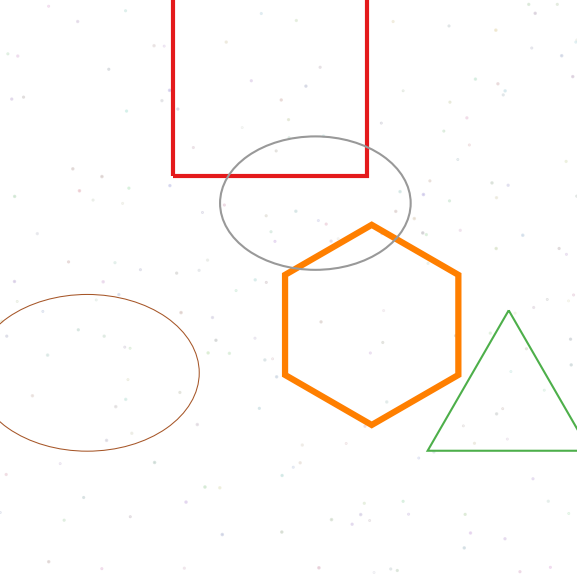[{"shape": "square", "thickness": 2, "radius": 0.84, "center": [0.467, 0.862]}, {"shape": "triangle", "thickness": 1, "radius": 0.81, "center": [0.881, 0.3]}, {"shape": "hexagon", "thickness": 3, "radius": 0.87, "center": [0.644, 0.437]}, {"shape": "oval", "thickness": 0.5, "radius": 0.97, "center": [0.151, 0.354]}, {"shape": "oval", "thickness": 1, "radius": 0.83, "center": [0.546, 0.647]}]